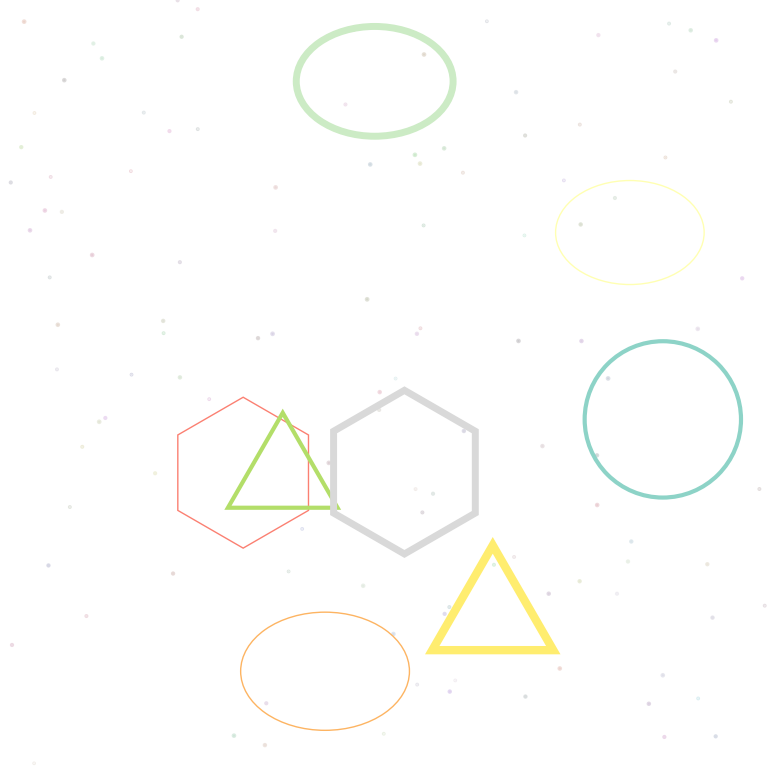[{"shape": "circle", "thickness": 1.5, "radius": 0.51, "center": [0.861, 0.455]}, {"shape": "oval", "thickness": 0.5, "radius": 0.48, "center": [0.818, 0.698]}, {"shape": "hexagon", "thickness": 0.5, "radius": 0.49, "center": [0.316, 0.386]}, {"shape": "oval", "thickness": 0.5, "radius": 0.55, "center": [0.422, 0.128]}, {"shape": "triangle", "thickness": 1.5, "radius": 0.41, "center": [0.367, 0.382]}, {"shape": "hexagon", "thickness": 2.5, "radius": 0.53, "center": [0.525, 0.387]}, {"shape": "oval", "thickness": 2.5, "radius": 0.51, "center": [0.487, 0.894]}, {"shape": "triangle", "thickness": 3, "radius": 0.45, "center": [0.64, 0.201]}]